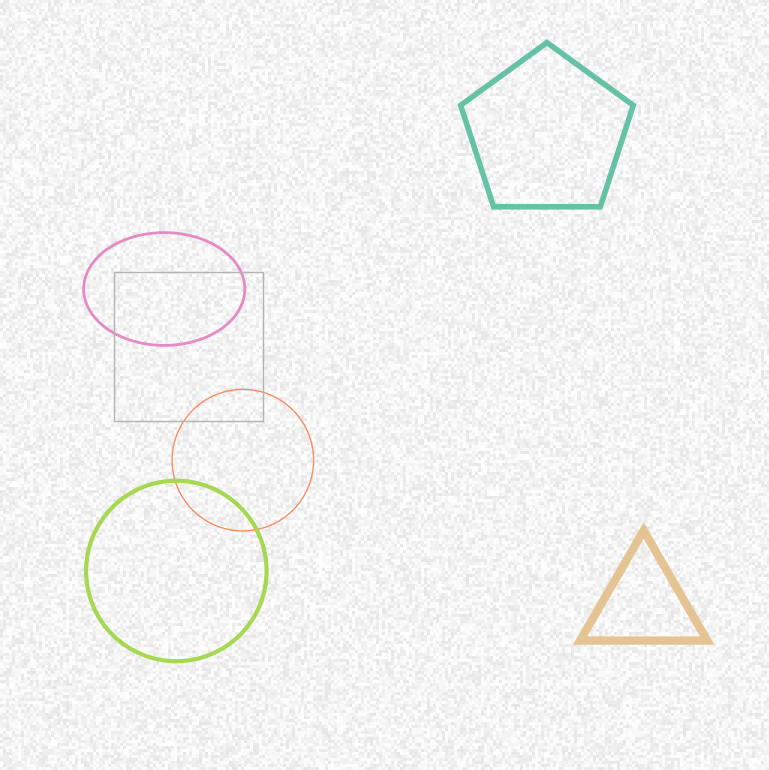[{"shape": "pentagon", "thickness": 2, "radius": 0.59, "center": [0.71, 0.827]}, {"shape": "circle", "thickness": 0.5, "radius": 0.46, "center": [0.315, 0.402]}, {"shape": "oval", "thickness": 1, "radius": 0.52, "center": [0.213, 0.625]}, {"shape": "circle", "thickness": 1.5, "radius": 0.59, "center": [0.229, 0.258]}, {"shape": "triangle", "thickness": 3, "radius": 0.48, "center": [0.836, 0.216]}, {"shape": "square", "thickness": 0.5, "radius": 0.48, "center": [0.245, 0.55]}]